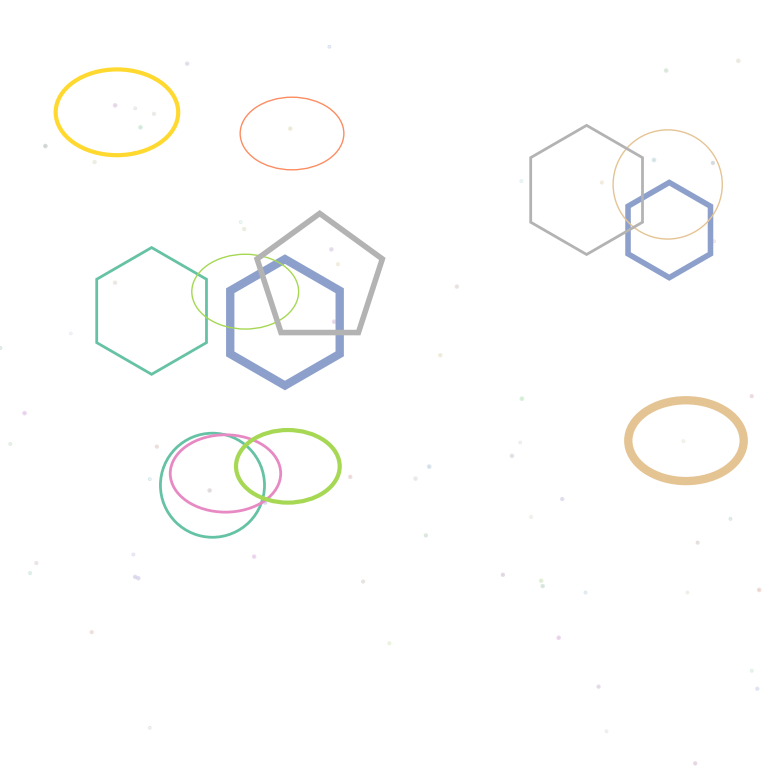[{"shape": "hexagon", "thickness": 1, "radius": 0.41, "center": [0.197, 0.596]}, {"shape": "circle", "thickness": 1, "radius": 0.34, "center": [0.276, 0.37]}, {"shape": "oval", "thickness": 0.5, "radius": 0.34, "center": [0.379, 0.827]}, {"shape": "hexagon", "thickness": 3, "radius": 0.41, "center": [0.37, 0.581]}, {"shape": "hexagon", "thickness": 2, "radius": 0.31, "center": [0.869, 0.701]}, {"shape": "oval", "thickness": 1, "radius": 0.36, "center": [0.293, 0.385]}, {"shape": "oval", "thickness": 0.5, "radius": 0.35, "center": [0.318, 0.621]}, {"shape": "oval", "thickness": 1.5, "radius": 0.34, "center": [0.374, 0.394]}, {"shape": "oval", "thickness": 1.5, "radius": 0.4, "center": [0.152, 0.854]}, {"shape": "circle", "thickness": 0.5, "radius": 0.35, "center": [0.867, 0.76]}, {"shape": "oval", "thickness": 3, "radius": 0.37, "center": [0.891, 0.428]}, {"shape": "hexagon", "thickness": 1, "radius": 0.42, "center": [0.762, 0.753]}, {"shape": "pentagon", "thickness": 2, "radius": 0.43, "center": [0.415, 0.637]}]